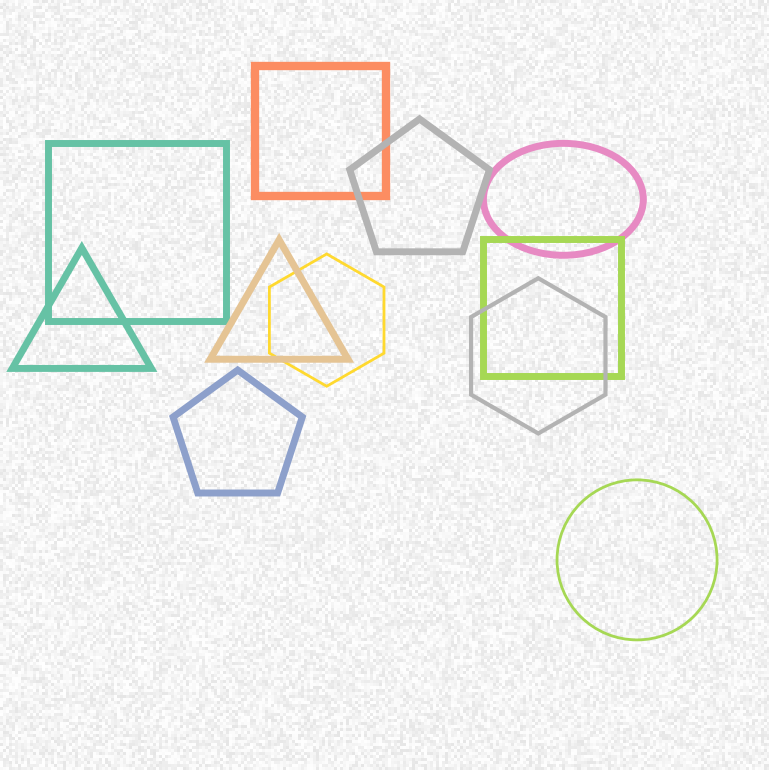[{"shape": "triangle", "thickness": 2.5, "radius": 0.52, "center": [0.106, 0.574]}, {"shape": "square", "thickness": 2.5, "radius": 0.58, "center": [0.178, 0.699]}, {"shape": "square", "thickness": 3, "radius": 0.42, "center": [0.416, 0.83]}, {"shape": "pentagon", "thickness": 2.5, "radius": 0.44, "center": [0.309, 0.431]}, {"shape": "oval", "thickness": 2.5, "radius": 0.52, "center": [0.732, 0.741]}, {"shape": "circle", "thickness": 1, "radius": 0.52, "center": [0.827, 0.273]}, {"shape": "square", "thickness": 2.5, "radius": 0.45, "center": [0.716, 0.601]}, {"shape": "hexagon", "thickness": 1, "radius": 0.43, "center": [0.424, 0.584]}, {"shape": "triangle", "thickness": 2.5, "radius": 0.52, "center": [0.363, 0.585]}, {"shape": "pentagon", "thickness": 2.5, "radius": 0.48, "center": [0.545, 0.75]}, {"shape": "hexagon", "thickness": 1.5, "radius": 0.5, "center": [0.699, 0.538]}]